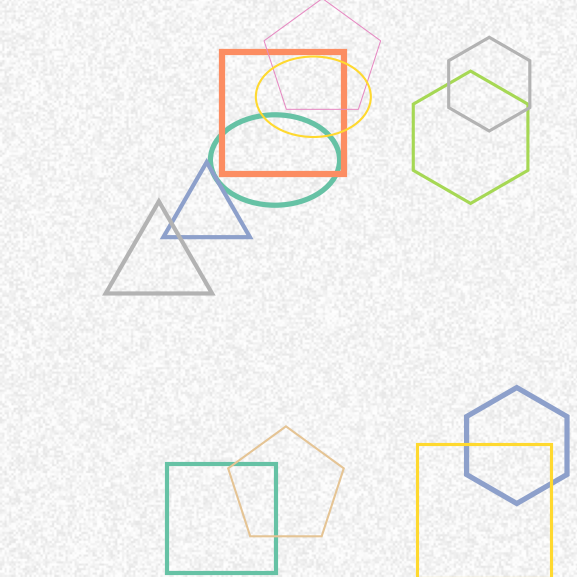[{"shape": "oval", "thickness": 2.5, "radius": 0.56, "center": [0.476, 0.722]}, {"shape": "square", "thickness": 2, "radius": 0.47, "center": [0.383, 0.101]}, {"shape": "square", "thickness": 3, "radius": 0.53, "center": [0.49, 0.803]}, {"shape": "hexagon", "thickness": 2.5, "radius": 0.5, "center": [0.895, 0.228]}, {"shape": "triangle", "thickness": 2, "radius": 0.43, "center": [0.358, 0.632]}, {"shape": "pentagon", "thickness": 0.5, "radius": 0.53, "center": [0.558, 0.896]}, {"shape": "hexagon", "thickness": 1.5, "radius": 0.57, "center": [0.815, 0.761]}, {"shape": "oval", "thickness": 1, "radius": 0.5, "center": [0.543, 0.832]}, {"shape": "square", "thickness": 1.5, "radius": 0.58, "center": [0.838, 0.115]}, {"shape": "pentagon", "thickness": 1, "radius": 0.53, "center": [0.495, 0.156]}, {"shape": "triangle", "thickness": 2, "radius": 0.53, "center": [0.275, 0.544]}, {"shape": "hexagon", "thickness": 1.5, "radius": 0.41, "center": [0.847, 0.853]}]